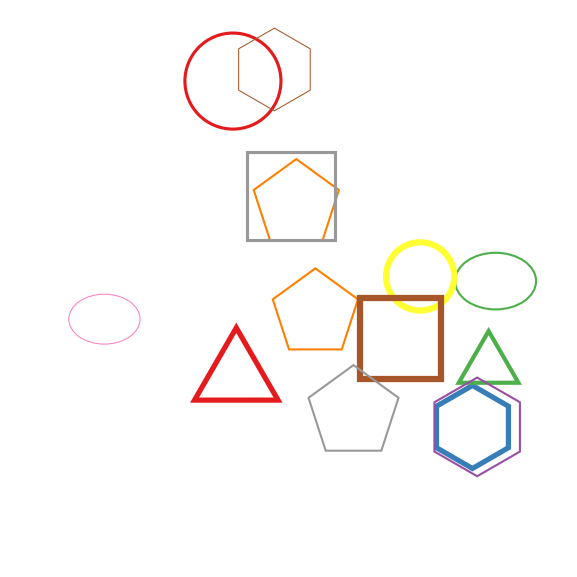[{"shape": "circle", "thickness": 1.5, "radius": 0.42, "center": [0.403, 0.859]}, {"shape": "triangle", "thickness": 2.5, "radius": 0.42, "center": [0.409, 0.348]}, {"shape": "hexagon", "thickness": 2.5, "radius": 0.36, "center": [0.818, 0.26]}, {"shape": "oval", "thickness": 1, "radius": 0.35, "center": [0.858, 0.512]}, {"shape": "triangle", "thickness": 2, "radius": 0.3, "center": [0.846, 0.366]}, {"shape": "hexagon", "thickness": 1, "radius": 0.43, "center": [0.826, 0.26]}, {"shape": "pentagon", "thickness": 1, "radius": 0.39, "center": [0.513, 0.646]}, {"shape": "pentagon", "thickness": 1, "radius": 0.39, "center": [0.546, 0.457]}, {"shape": "circle", "thickness": 3, "radius": 0.3, "center": [0.728, 0.52]}, {"shape": "hexagon", "thickness": 0.5, "radius": 0.36, "center": [0.475, 0.879]}, {"shape": "square", "thickness": 3, "radius": 0.35, "center": [0.693, 0.413]}, {"shape": "oval", "thickness": 0.5, "radius": 0.31, "center": [0.181, 0.446]}, {"shape": "square", "thickness": 1.5, "radius": 0.38, "center": [0.504, 0.659]}, {"shape": "pentagon", "thickness": 1, "radius": 0.41, "center": [0.612, 0.285]}]